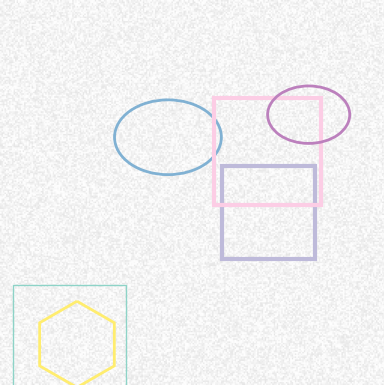[{"shape": "square", "thickness": 1, "radius": 0.74, "center": [0.18, 0.112]}, {"shape": "square", "thickness": 3, "radius": 0.6, "center": [0.698, 0.449]}, {"shape": "oval", "thickness": 2, "radius": 0.69, "center": [0.436, 0.643]}, {"shape": "square", "thickness": 3, "radius": 0.7, "center": [0.695, 0.607]}, {"shape": "oval", "thickness": 2, "radius": 0.53, "center": [0.802, 0.702]}, {"shape": "hexagon", "thickness": 2, "radius": 0.56, "center": [0.2, 0.106]}]